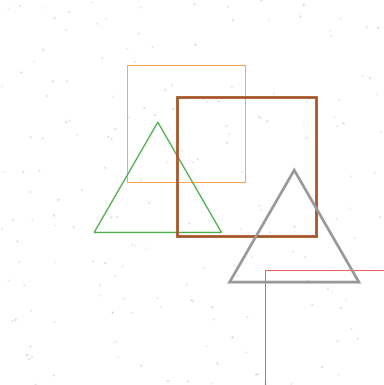[{"shape": "square", "thickness": 0.5, "radius": 0.97, "center": [0.881, 0.104]}, {"shape": "triangle", "thickness": 1, "radius": 0.95, "center": [0.41, 0.492]}, {"shape": "square", "thickness": 0.5, "radius": 0.76, "center": [0.483, 0.679]}, {"shape": "square", "thickness": 2, "radius": 0.9, "center": [0.64, 0.568]}, {"shape": "triangle", "thickness": 2, "radius": 0.97, "center": [0.764, 0.364]}]